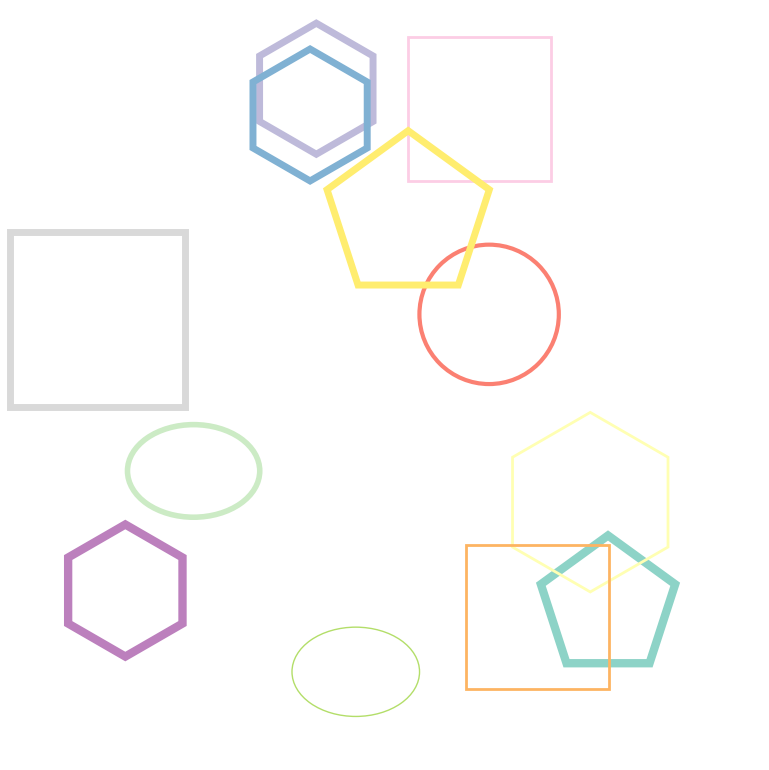[{"shape": "pentagon", "thickness": 3, "radius": 0.46, "center": [0.79, 0.213]}, {"shape": "hexagon", "thickness": 1, "radius": 0.58, "center": [0.767, 0.348]}, {"shape": "hexagon", "thickness": 2.5, "radius": 0.43, "center": [0.411, 0.885]}, {"shape": "circle", "thickness": 1.5, "radius": 0.45, "center": [0.635, 0.592]}, {"shape": "hexagon", "thickness": 2.5, "radius": 0.43, "center": [0.403, 0.851]}, {"shape": "square", "thickness": 1, "radius": 0.47, "center": [0.698, 0.199]}, {"shape": "oval", "thickness": 0.5, "radius": 0.41, "center": [0.462, 0.128]}, {"shape": "square", "thickness": 1, "radius": 0.46, "center": [0.623, 0.859]}, {"shape": "square", "thickness": 2.5, "radius": 0.57, "center": [0.127, 0.585]}, {"shape": "hexagon", "thickness": 3, "radius": 0.43, "center": [0.163, 0.233]}, {"shape": "oval", "thickness": 2, "radius": 0.43, "center": [0.251, 0.388]}, {"shape": "pentagon", "thickness": 2.5, "radius": 0.55, "center": [0.53, 0.719]}]